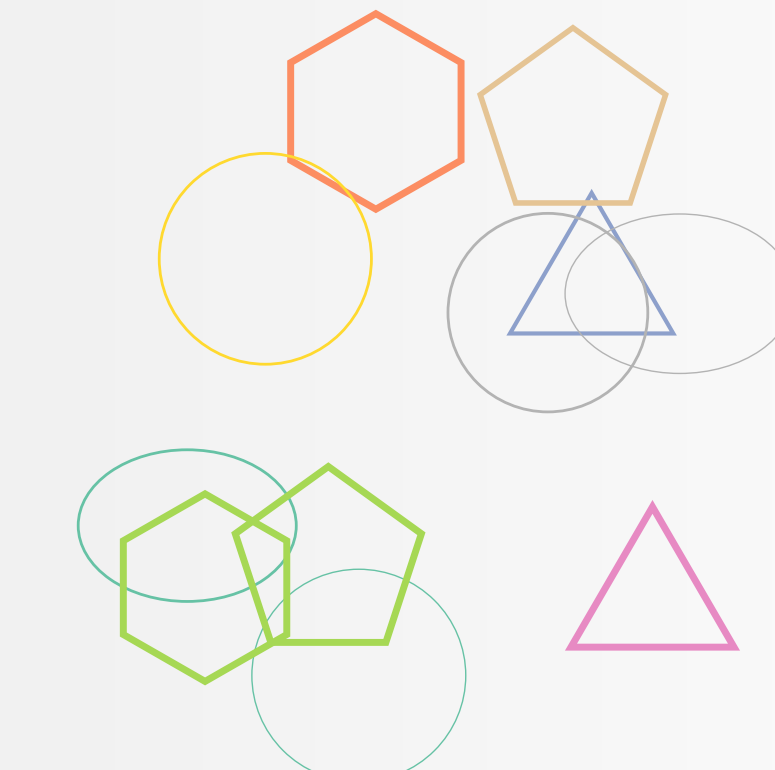[{"shape": "oval", "thickness": 1, "radius": 0.7, "center": [0.242, 0.317]}, {"shape": "circle", "thickness": 0.5, "radius": 0.69, "center": [0.463, 0.123]}, {"shape": "hexagon", "thickness": 2.5, "radius": 0.63, "center": [0.485, 0.855]}, {"shape": "triangle", "thickness": 1.5, "radius": 0.61, "center": [0.763, 0.628]}, {"shape": "triangle", "thickness": 2.5, "radius": 0.61, "center": [0.842, 0.22]}, {"shape": "pentagon", "thickness": 2.5, "radius": 0.63, "center": [0.424, 0.268]}, {"shape": "hexagon", "thickness": 2.5, "radius": 0.61, "center": [0.265, 0.237]}, {"shape": "circle", "thickness": 1, "radius": 0.68, "center": [0.342, 0.664]}, {"shape": "pentagon", "thickness": 2, "radius": 0.63, "center": [0.739, 0.838]}, {"shape": "oval", "thickness": 0.5, "radius": 0.74, "center": [0.877, 0.619]}, {"shape": "circle", "thickness": 1, "radius": 0.64, "center": [0.707, 0.594]}]